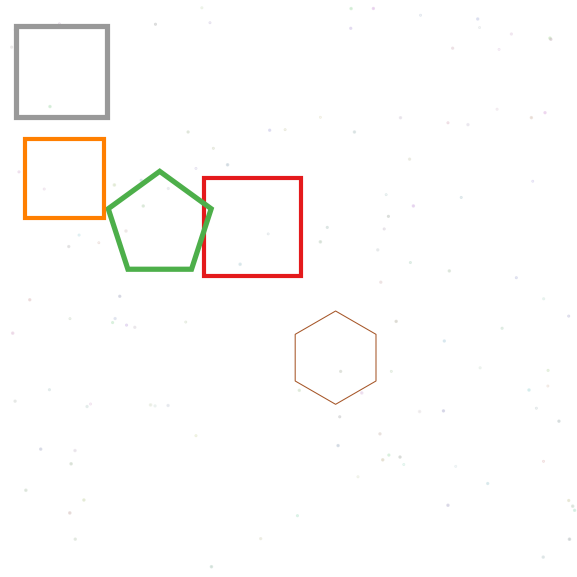[{"shape": "square", "thickness": 2, "radius": 0.42, "center": [0.437, 0.606]}, {"shape": "pentagon", "thickness": 2.5, "radius": 0.47, "center": [0.277, 0.609]}, {"shape": "square", "thickness": 2, "radius": 0.34, "center": [0.112, 0.69]}, {"shape": "hexagon", "thickness": 0.5, "radius": 0.4, "center": [0.581, 0.38]}, {"shape": "square", "thickness": 2.5, "radius": 0.39, "center": [0.107, 0.875]}]